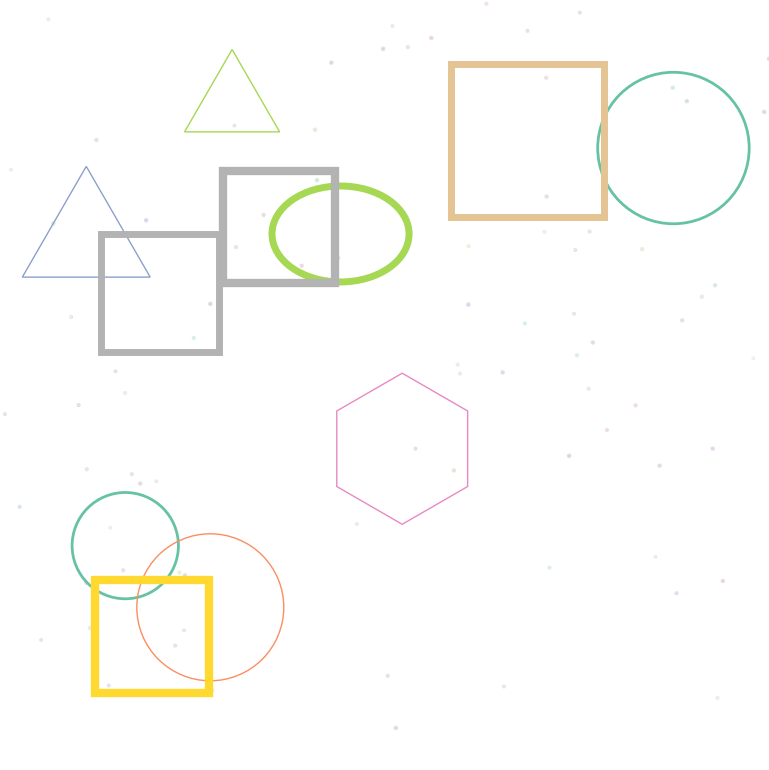[{"shape": "circle", "thickness": 1, "radius": 0.35, "center": [0.163, 0.291]}, {"shape": "circle", "thickness": 1, "radius": 0.49, "center": [0.875, 0.808]}, {"shape": "circle", "thickness": 0.5, "radius": 0.48, "center": [0.273, 0.211]}, {"shape": "triangle", "thickness": 0.5, "radius": 0.48, "center": [0.112, 0.688]}, {"shape": "hexagon", "thickness": 0.5, "radius": 0.49, "center": [0.522, 0.417]}, {"shape": "oval", "thickness": 2.5, "radius": 0.45, "center": [0.442, 0.696]}, {"shape": "triangle", "thickness": 0.5, "radius": 0.36, "center": [0.301, 0.864]}, {"shape": "square", "thickness": 3, "radius": 0.37, "center": [0.197, 0.174]}, {"shape": "square", "thickness": 2.5, "radius": 0.5, "center": [0.685, 0.818]}, {"shape": "square", "thickness": 3, "radius": 0.36, "center": [0.362, 0.706]}, {"shape": "square", "thickness": 2.5, "radius": 0.38, "center": [0.208, 0.62]}]